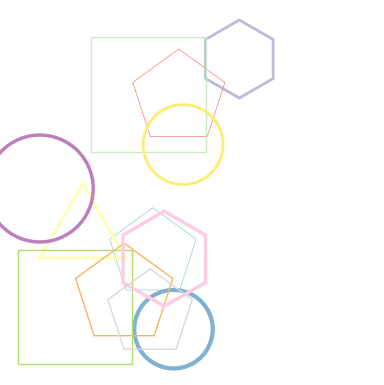[{"shape": "pentagon", "thickness": 0.5, "radius": 0.59, "center": [0.397, 0.342]}, {"shape": "triangle", "thickness": 2, "radius": 0.64, "center": [0.215, 0.394]}, {"shape": "hexagon", "thickness": 2, "radius": 0.51, "center": [0.622, 0.847]}, {"shape": "pentagon", "thickness": 0.5, "radius": 0.63, "center": [0.464, 0.747]}, {"shape": "circle", "thickness": 3, "radius": 0.51, "center": [0.451, 0.145]}, {"shape": "pentagon", "thickness": 1, "radius": 0.66, "center": [0.323, 0.236]}, {"shape": "square", "thickness": 1, "radius": 0.74, "center": [0.195, 0.203]}, {"shape": "hexagon", "thickness": 2.5, "radius": 0.62, "center": [0.427, 0.328]}, {"shape": "pentagon", "thickness": 1, "radius": 0.58, "center": [0.39, 0.186]}, {"shape": "circle", "thickness": 2.5, "radius": 0.69, "center": [0.103, 0.51]}, {"shape": "square", "thickness": 1, "radius": 0.75, "center": [0.387, 0.753]}, {"shape": "circle", "thickness": 2, "radius": 0.52, "center": [0.475, 0.624]}]